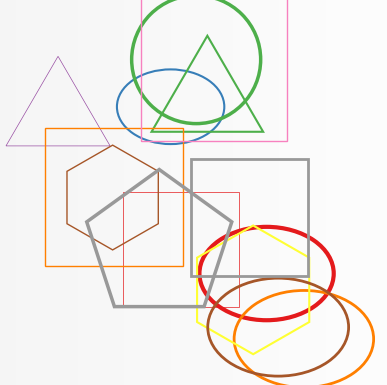[{"shape": "square", "thickness": 0.5, "radius": 0.75, "center": [0.467, 0.352]}, {"shape": "oval", "thickness": 3, "radius": 0.87, "center": [0.688, 0.29]}, {"shape": "oval", "thickness": 1.5, "radius": 0.69, "center": [0.44, 0.723]}, {"shape": "triangle", "thickness": 1.5, "radius": 0.83, "center": [0.535, 0.741]}, {"shape": "circle", "thickness": 2.5, "radius": 0.83, "center": [0.506, 0.845]}, {"shape": "triangle", "thickness": 0.5, "radius": 0.78, "center": [0.15, 0.699]}, {"shape": "oval", "thickness": 2, "radius": 0.9, "center": [0.784, 0.12]}, {"shape": "square", "thickness": 1, "radius": 0.89, "center": [0.294, 0.488]}, {"shape": "hexagon", "thickness": 1.5, "radius": 0.84, "center": [0.653, 0.247]}, {"shape": "oval", "thickness": 2, "radius": 0.91, "center": [0.718, 0.15]}, {"shape": "hexagon", "thickness": 1, "radius": 0.68, "center": [0.291, 0.487]}, {"shape": "square", "thickness": 1, "radius": 0.94, "center": [0.553, 0.822]}, {"shape": "pentagon", "thickness": 2.5, "radius": 0.98, "center": [0.411, 0.363]}, {"shape": "square", "thickness": 2, "radius": 0.76, "center": [0.644, 0.435]}]